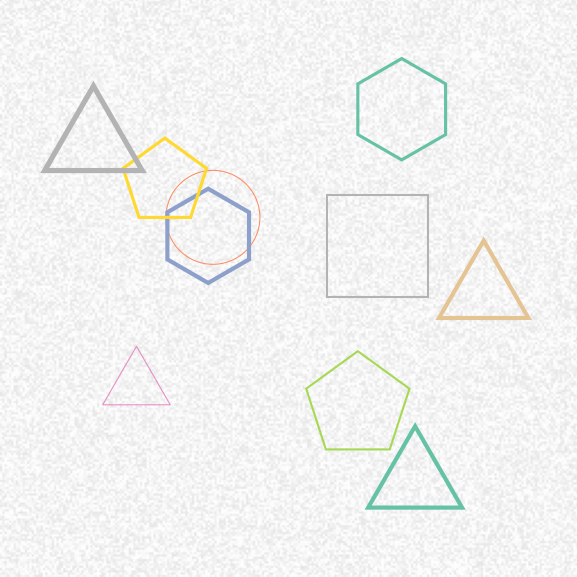[{"shape": "triangle", "thickness": 2, "radius": 0.47, "center": [0.719, 0.167]}, {"shape": "hexagon", "thickness": 1.5, "radius": 0.44, "center": [0.696, 0.81]}, {"shape": "circle", "thickness": 0.5, "radius": 0.41, "center": [0.369, 0.623]}, {"shape": "hexagon", "thickness": 2, "radius": 0.41, "center": [0.361, 0.591]}, {"shape": "triangle", "thickness": 0.5, "radius": 0.34, "center": [0.236, 0.332]}, {"shape": "pentagon", "thickness": 1, "radius": 0.47, "center": [0.62, 0.297]}, {"shape": "pentagon", "thickness": 1.5, "radius": 0.38, "center": [0.285, 0.684]}, {"shape": "triangle", "thickness": 2, "radius": 0.45, "center": [0.838, 0.493]}, {"shape": "square", "thickness": 1, "radius": 0.44, "center": [0.654, 0.573]}, {"shape": "triangle", "thickness": 2.5, "radius": 0.49, "center": [0.162, 0.753]}]